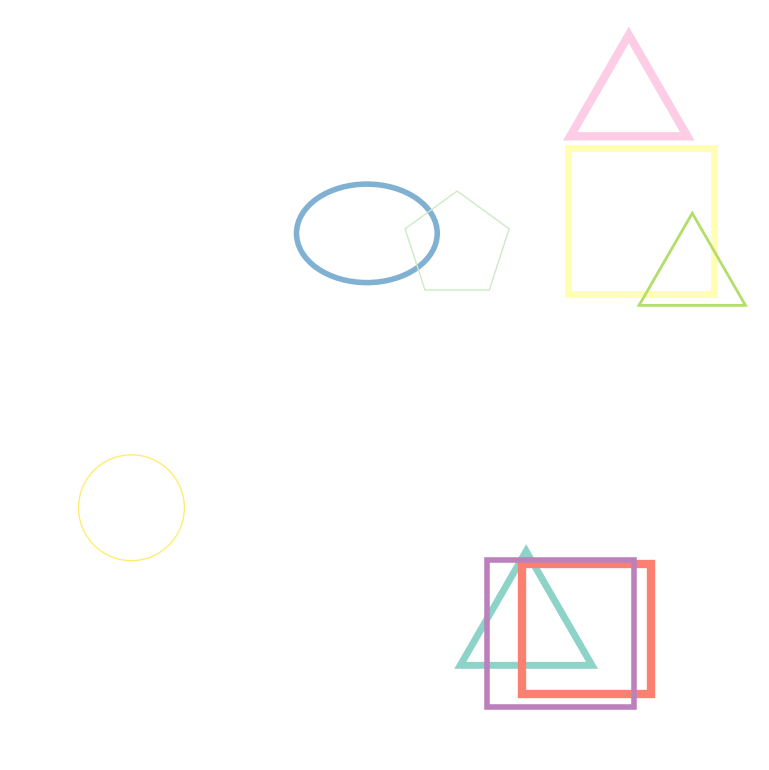[{"shape": "triangle", "thickness": 2.5, "radius": 0.49, "center": [0.683, 0.185]}, {"shape": "square", "thickness": 2.5, "radius": 0.47, "center": [0.832, 0.713]}, {"shape": "square", "thickness": 3, "radius": 0.42, "center": [0.762, 0.183]}, {"shape": "oval", "thickness": 2, "radius": 0.46, "center": [0.476, 0.697]}, {"shape": "triangle", "thickness": 1, "radius": 0.4, "center": [0.899, 0.643]}, {"shape": "triangle", "thickness": 3, "radius": 0.44, "center": [0.817, 0.867]}, {"shape": "square", "thickness": 2, "radius": 0.48, "center": [0.728, 0.177]}, {"shape": "pentagon", "thickness": 0.5, "radius": 0.36, "center": [0.594, 0.681]}, {"shape": "circle", "thickness": 0.5, "radius": 0.34, "center": [0.171, 0.341]}]